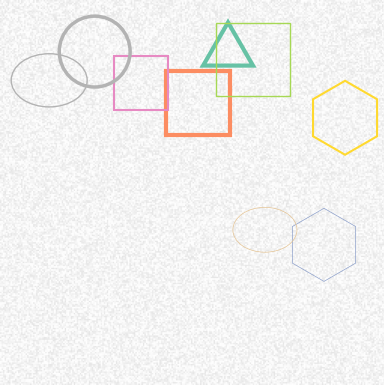[{"shape": "triangle", "thickness": 3, "radius": 0.37, "center": [0.592, 0.867]}, {"shape": "square", "thickness": 3, "radius": 0.41, "center": [0.514, 0.732]}, {"shape": "hexagon", "thickness": 0.5, "radius": 0.47, "center": [0.842, 0.364]}, {"shape": "square", "thickness": 1.5, "radius": 0.35, "center": [0.366, 0.784]}, {"shape": "square", "thickness": 1, "radius": 0.48, "center": [0.657, 0.846]}, {"shape": "hexagon", "thickness": 1.5, "radius": 0.48, "center": [0.896, 0.694]}, {"shape": "oval", "thickness": 0.5, "radius": 0.42, "center": [0.688, 0.403]}, {"shape": "circle", "thickness": 2.5, "radius": 0.46, "center": [0.246, 0.866]}, {"shape": "oval", "thickness": 1, "radius": 0.49, "center": [0.128, 0.791]}]